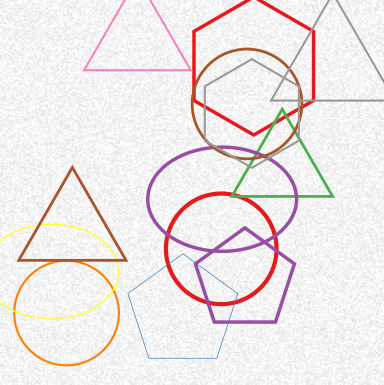[{"shape": "circle", "thickness": 3, "radius": 0.72, "center": [0.575, 0.354]}, {"shape": "hexagon", "thickness": 2.5, "radius": 0.9, "center": [0.659, 0.829]}, {"shape": "pentagon", "thickness": 0.5, "radius": 0.75, "center": [0.475, 0.191]}, {"shape": "triangle", "thickness": 2, "radius": 0.76, "center": [0.733, 0.565]}, {"shape": "oval", "thickness": 2.5, "radius": 0.97, "center": [0.577, 0.482]}, {"shape": "pentagon", "thickness": 2.5, "radius": 0.68, "center": [0.636, 0.273]}, {"shape": "circle", "thickness": 1.5, "radius": 0.68, "center": [0.173, 0.187]}, {"shape": "oval", "thickness": 1, "radius": 0.88, "center": [0.133, 0.295]}, {"shape": "circle", "thickness": 2, "radius": 0.71, "center": [0.642, 0.73]}, {"shape": "triangle", "thickness": 2, "radius": 0.8, "center": [0.188, 0.404]}, {"shape": "triangle", "thickness": 1.5, "radius": 0.8, "center": [0.357, 0.898]}, {"shape": "triangle", "thickness": 1.5, "radius": 0.93, "center": [0.865, 0.832]}, {"shape": "hexagon", "thickness": 1.5, "radius": 0.71, "center": [0.654, 0.705]}]